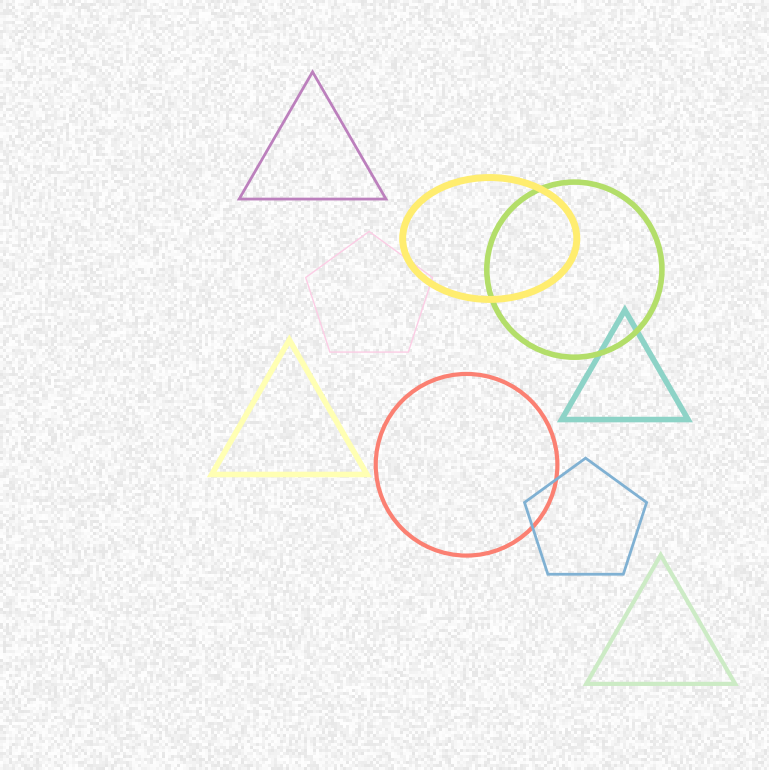[{"shape": "triangle", "thickness": 2, "radius": 0.47, "center": [0.812, 0.503]}, {"shape": "triangle", "thickness": 2, "radius": 0.58, "center": [0.376, 0.442]}, {"shape": "circle", "thickness": 1.5, "radius": 0.59, "center": [0.606, 0.396]}, {"shape": "pentagon", "thickness": 1, "radius": 0.42, "center": [0.76, 0.322]}, {"shape": "circle", "thickness": 2, "radius": 0.57, "center": [0.746, 0.65]}, {"shape": "pentagon", "thickness": 0.5, "radius": 0.43, "center": [0.479, 0.613]}, {"shape": "triangle", "thickness": 1, "radius": 0.55, "center": [0.406, 0.797]}, {"shape": "triangle", "thickness": 1.5, "radius": 0.56, "center": [0.858, 0.168]}, {"shape": "oval", "thickness": 2.5, "radius": 0.57, "center": [0.636, 0.69]}]